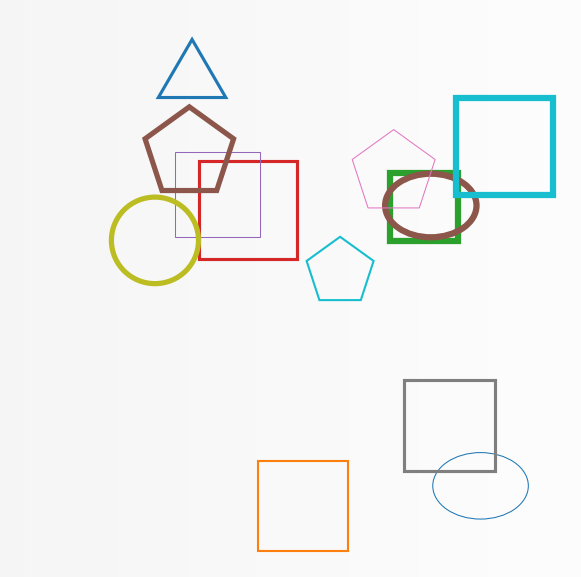[{"shape": "oval", "thickness": 0.5, "radius": 0.41, "center": [0.827, 0.158]}, {"shape": "triangle", "thickness": 1.5, "radius": 0.34, "center": [0.33, 0.864]}, {"shape": "square", "thickness": 1, "radius": 0.39, "center": [0.521, 0.123]}, {"shape": "square", "thickness": 3, "radius": 0.29, "center": [0.73, 0.641]}, {"shape": "square", "thickness": 1.5, "radius": 0.42, "center": [0.427, 0.636]}, {"shape": "square", "thickness": 0.5, "radius": 0.37, "center": [0.374, 0.662]}, {"shape": "pentagon", "thickness": 2.5, "radius": 0.4, "center": [0.326, 0.734]}, {"shape": "oval", "thickness": 3, "radius": 0.39, "center": [0.741, 0.643]}, {"shape": "pentagon", "thickness": 0.5, "radius": 0.37, "center": [0.677, 0.7]}, {"shape": "square", "thickness": 1.5, "radius": 0.39, "center": [0.774, 0.263]}, {"shape": "circle", "thickness": 2.5, "radius": 0.37, "center": [0.267, 0.583]}, {"shape": "square", "thickness": 3, "radius": 0.42, "center": [0.868, 0.746]}, {"shape": "pentagon", "thickness": 1, "radius": 0.3, "center": [0.585, 0.529]}]